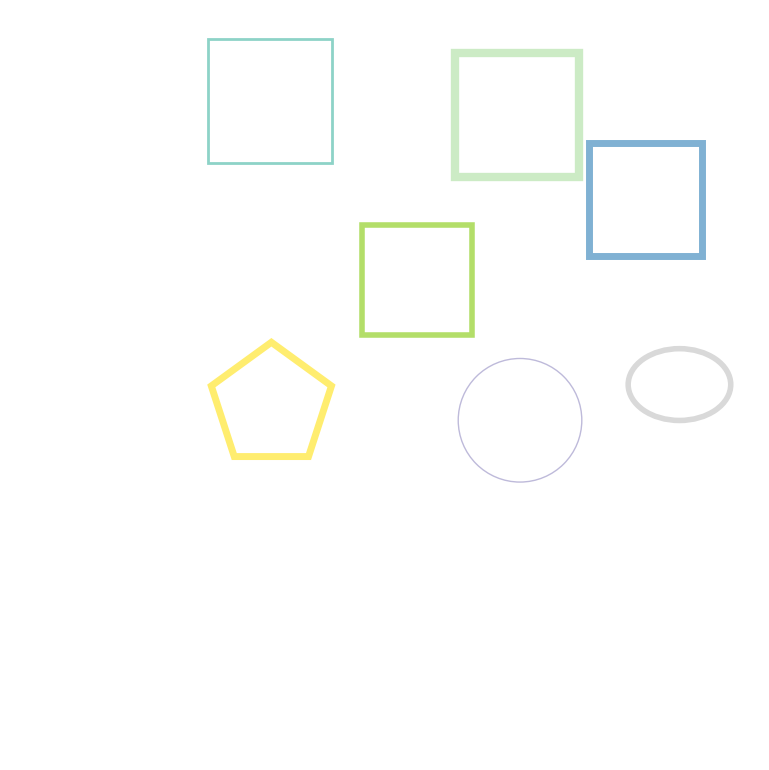[{"shape": "square", "thickness": 1, "radius": 0.4, "center": [0.351, 0.869]}, {"shape": "circle", "thickness": 0.5, "radius": 0.4, "center": [0.675, 0.454]}, {"shape": "square", "thickness": 2.5, "radius": 0.37, "center": [0.838, 0.74]}, {"shape": "square", "thickness": 2, "radius": 0.36, "center": [0.542, 0.636]}, {"shape": "oval", "thickness": 2, "radius": 0.33, "center": [0.882, 0.501]}, {"shape": "square", "thickness": 3, "radius": 0.4, "center": [0.672, 0.851]}, {"shape": "pentagon", "thickness": 2.5, "radius": 0.41, "center": [0.352, 0.473]}]